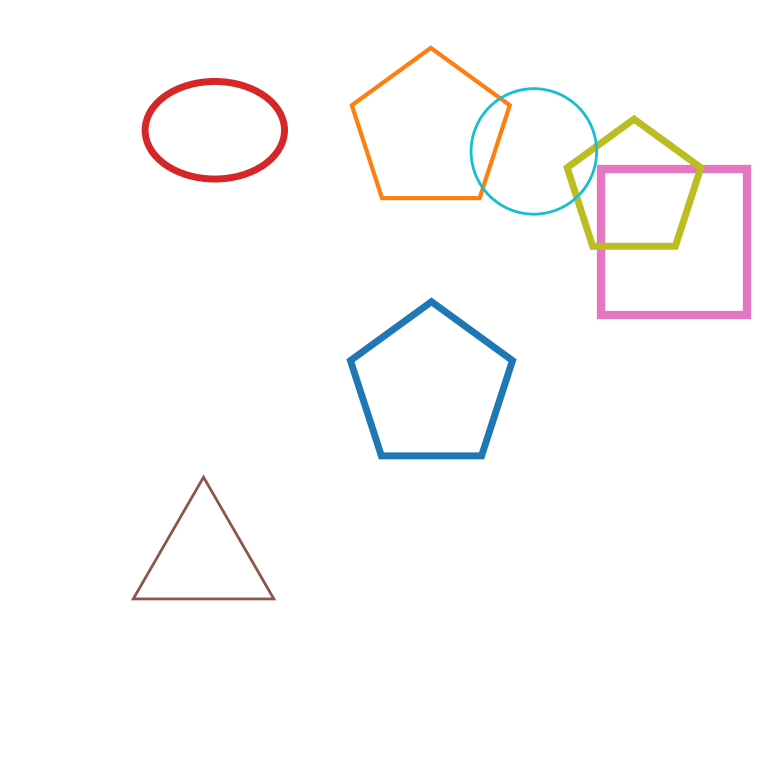[{"shape": "pentagon", "thickness": 2.5, "radius": 0.55, "center": [0.56, 0.498]}, {"shape": "pentagon", "thickness": 1.5, "radius": 0.54, "center": [0.56, 0.83]}, {"shape": "oval", "thickness": 2.5, "radius": 0.45, "center": [0.279, 0.831]}, {"shape": "triangle", "thickness": 1, "radius": 0.53, "center": [0.264, 0.275]}, {"shape": "square", "thickness": 3, "radius": 0.47, "center": [0.876, 0.686]}, {"shape": "pentagon", "thickness": 2.5, "radius": 0.46, "center": [0.823, 0.754]}, {"shape": "circle", "thickness": 1, "radius": 0.41, "center": [0.693, 0.803]}]